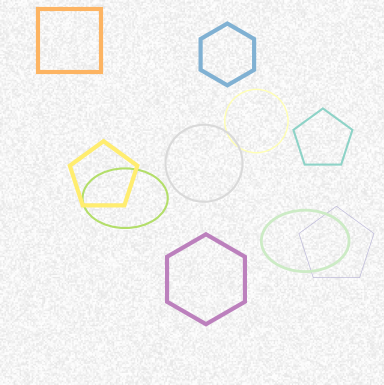[{"shape": "pentagon", "thickness": 1.5, "radius": 0.4, "center": [0.839, 0.638]}, {"shape": "circle", "thickness": 1, "radius": 0.41, "center": [0.666, 0.686]}, {"shape": "pentagon", "thickness": 0.5, "radius": 0.51, "center": [0.874, 0.362]}, {"shape": "hexagon", "thickness": 3, "radius": 0.4, "center": [0.591, 0.859]}, {"shape": "square", "thickness": 3, "radius": 0.41, "center": [0.18, 0.895]}, {"shape": "oval", "thickness": 1.5, "radius": 0.55, "center": [0.325, 0.485]}, {"shape": "circle", "thickness": 1.5, "radius": 0.5, "center": [0.53, 0.576]}, {"shape": "hexagon", "thickness": 3, "radius": 0.58, "center": [0.535, 0.275]}, {"shape": "oval", "thickness": 2, "radius": 0.57, "center": [0.793, 0.374]}, {"shape": "pentagon", "thickness": 3, "radius": 0.46, "center": [0.269, 0.541]}]